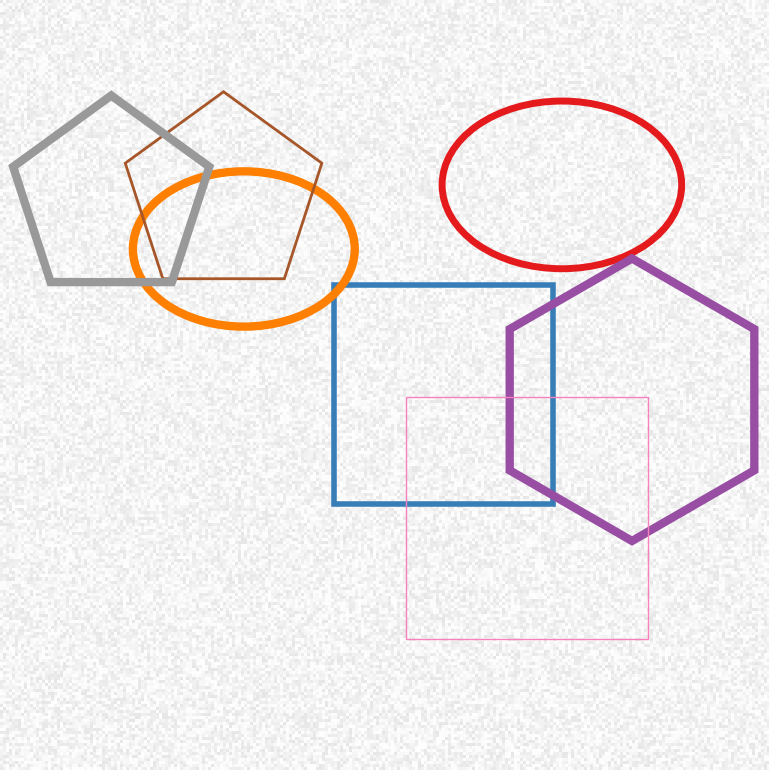[{"shape": "oval", "thickness": 2.5, "radius": 0.78, "center": [0.73, 0.76]}, {"shape": "square", "thickness": 2, "radius": 0.71, "center": [0.576, 0.488]}, {"shape": "hexagon", "thickness": 3, "radius": 0.92, "center": [0.821, 0.481]}, {"shape": "oval", "thickness": 3, "radius": 0.72, "center": [0.317, 0.677]}, {"shape": "pentagon", "thickness": 1, "radius": 0.67, "center": [0.29, 0.747]}, {"shape": "square", "thickness": 0.5, "radius": 0.79, "center": [0.685, 0.327]}, {"shape": "pentagon", "thickness": 3, "radius": 0.67, "center": [0.144, 0.742]}]